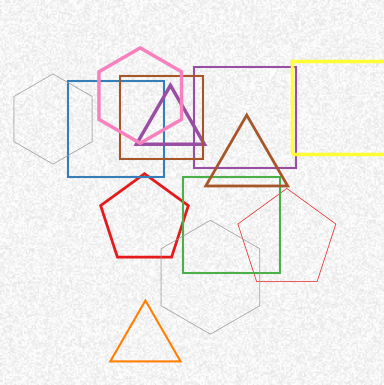[{"shape": "pentagon", "thickness": 2, "radius": 0.6, "center": [0.375, 0.429]}, {"shape": "pentagon", "thickness": 0.5, "radius": 0.67, "center": [0.745, 0.377]}, {"shape": "square", "thickness": 1.5, "radius": 0.62, "center": [0.3, 0.665]}, {"shape": "square", "thickness": 1.5, "radius": 0.63, "center": [0.602, 0.416]}, {"shape": "square", "thickness": 1.5, "radius": 0.66, "center": [0.637, 0.695]}, {"shape": "triangle", "thickness": 2.5, "radius": 0.51, "center": [0.443, 0.676]}, {"shape": "triangle", "thickness": 1.5, "radius": 0.53, "center": [0.378, 0.114]}, {"shape": "square", "thickness": 2.5, "radius": 0.61, "center": [0.881, 0.721]}, {"shape": "triangle", "thickness": 2, "radius": 0.61, "center": [0.641, 0.578]}, {"shape": "square", "thickness": 1.5, "radius": 0.54, "center": [0.42, 0.695]}, {"shape": "hexagon", "thickness": 2.5, "radius": 0.62, "center": [0.364, 0.752]}, {"shape": "hexagon", "thickness": 0.5, "radius": 0.59, "center": [0.138, 0.691]}, {"shape": "hexagon", "thickness": 0.5, "radius": 0.74, "center": [0.547, 0.28]}]